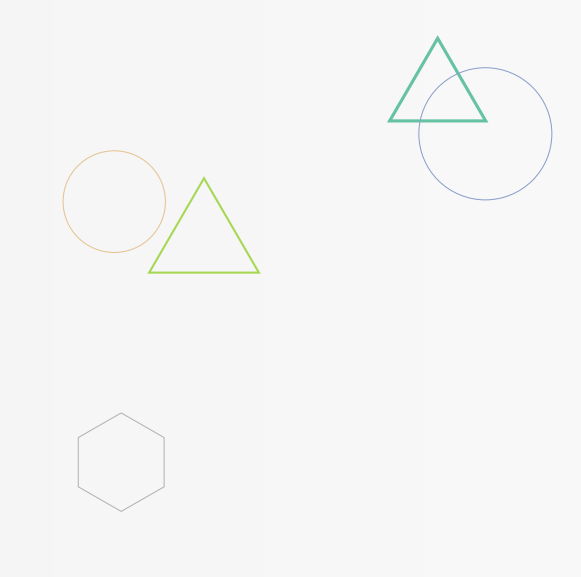[{"shape": "triangle", "thickness": 1.5, "radius": 0.48, "center": [0.753, 0.837]}, {"shape": "circle", "thickness": 0.5, "radius": 0.57, "center": [0.835, 0.767]}, {"shape": "triangle", "thickness": 1, "radius": 0.54, "center": [0.351, 0.582]}, {"shape": "circle", "thickness": 0.5, "radius": 0.44, "center": [0.197, 0.65]}, {"shape": "hexagon", "thickness": 0.5, "radius": 0.43, "center": [0.209, 0.199]}]